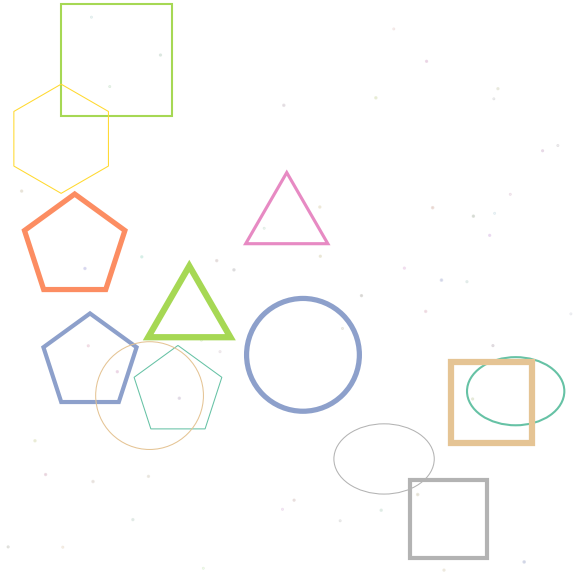[{"shape": "pentagon", "thickness": 0.5, "radius": 0.4, "center": [0.308, 0.321]}, {"shape": "oval", "thickness": 1, "radius": 0.42, "center": [0.893, 0.322]}, {"shape": "pentagon", "thickness": 2.5, "radius": 0.46, "center": [0.129, 0.572]}, {"shape": "circle", "thickness": 2.5, "radius": 0.49, "center": [0.525, 0.385]}, {"shape": "pentagon", "thickness": 2, "radius": 0.42, "center": [0.156, 0.372]}, {"shape": "triangle", "thickness": 1.5, "radius": 0.41, "center": [0.497, 0.618]}, {"shape": "square", "thickness": 1, "radius": 0.48, "center": [0.202, 0.895]}, {"shape": "triangle", "thickness": 3, "radius": 0.41, "center": [0.328, 0.456]}, {"shape": "hexagon", "thickness": 0.5, "radius": 0.47, "center": [0.106, 0.759]}, {"shape": "circle", "thickness": 0.5, "radius": 0.47, "center": [0.259, 0.314]}, {"shape": "square", "thickness": 3, "radius": 0.35, "center": [0.851, 0.302]}, {"shape": "oval", "thickness": 0.5, "radius": 0.43, "center": [0.665, 0.204]}, {"shape": "square", "thickness": 2, "radius": 0.33, "center": [0.776, 0.1]}]